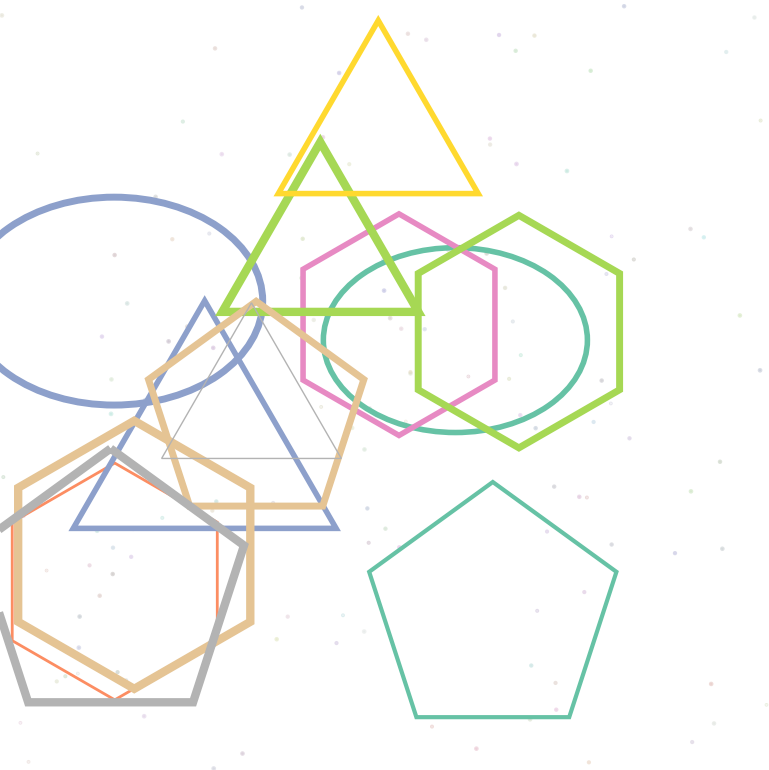[{"shape": "pentagon", "thickness": 1.5, "radius": 0.84, "center": [0.64, 0.205]}, {"shape": "oval", "thickness": 2, "radius": 0.86, "center": [0.591, 0.558]}, {"shape": "hexagon", "thickness": 1, "radius": 0.77, "center": [0.149, 0.245]}, {"shape": "triangle", "thickness": 2, "radius": 0.99, "center": [0.266, 0.412]}, {"shape": "oval", "thickness": 2.5, "radius": 0.96, "center": [0.148, 0.609]}, {"shape": "hexagon", "thickness": 2, "radius": 0.72, "center": [0.518, 0.578]}, {"shape": "triangle", "thickness": 3, "radius": 0.74, "center": [0.416, 0.668]}, {"shape": "hexagon", "thickness": 2.5, "radius": 0.76, "center": [0.674, 0.569]}, {"shape": "triangle", "thickness": 2, "radius": 0.75, "center": [0.491, 0.824]}, {"shape": "hexagon", "thickness": 3, "radius": 0.87, "center": [0.174, 0.279]}, {"shape": "pentagon", "thickness": 2.5, "radius": 0.74, "center": [0.333, 0.462]}, {"shape": "triangle", "thickness": 0.5, "radius": 0.67, "center": [0.327, 0.472]}, {"shape": "pentagon", "thickness": 3, "radius": 0.91, "center": [0.144, 0.235]}]